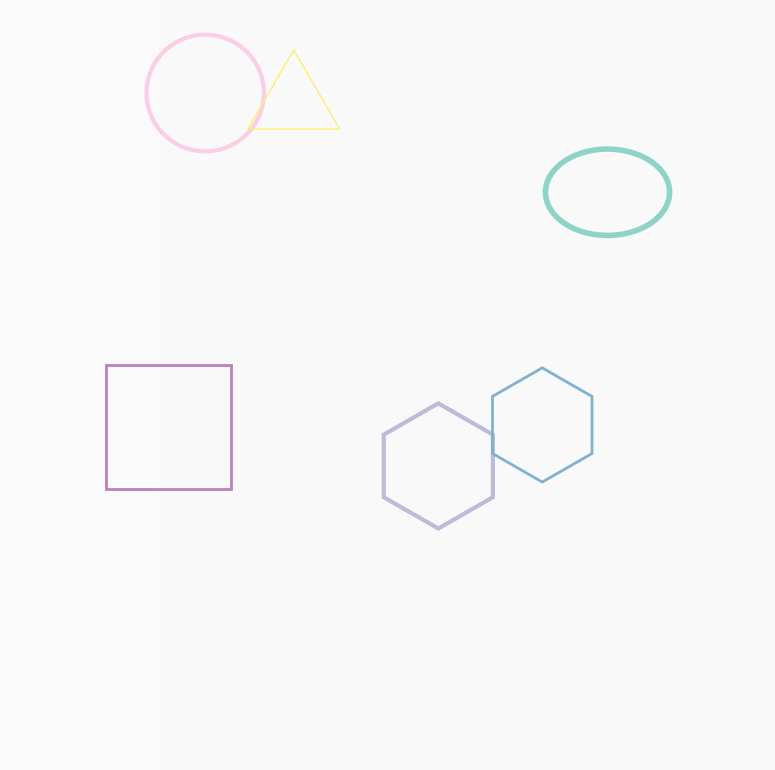[{"shape": "oval", "thickness": 2, "radius": 0.4, "center": [0.784, 0.75]}, {"shape": "hexagon", "thickness": 1.5, "radius": 0.41, "center": [0.566, 0.395]}, {"shape": "hexagon", "thickness": 1, "radius": 0.37, "center": [0.7, 0.448]}, {"shape": "circle", "thickness": 1.5, "radius": 0.38, "center": [0.265, 0.879]}, {"shape": "square", "thickness": 1, "radius": 0.4, "center": [0.218, 0.446]}, {"shape": "triangle", "thickness": 0.5, "radius": 0.34, "center": [0.379, 0.867]}]